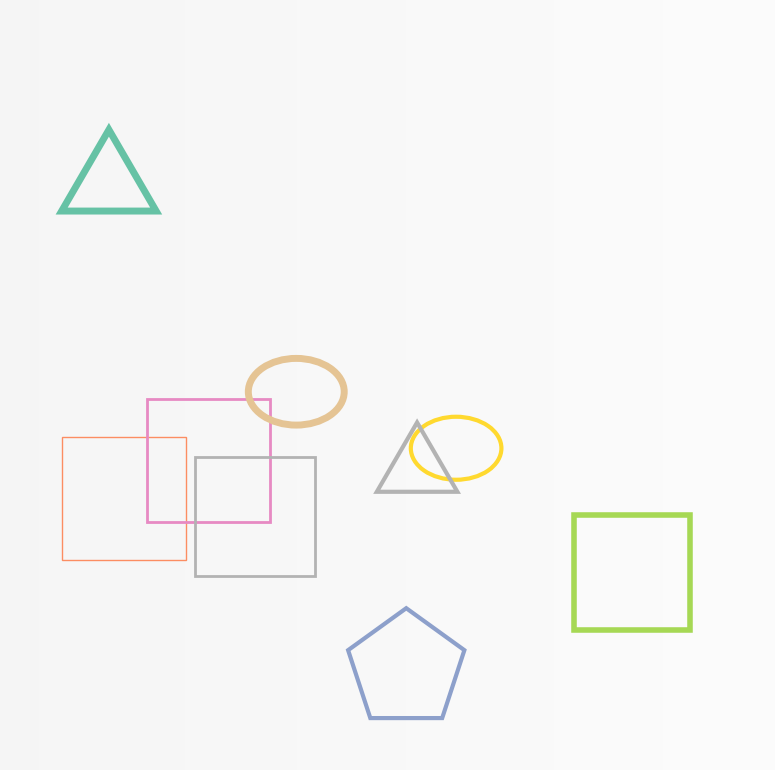[{"shape": "triangle", "thickness": 2.5, "radius": 0.35, "center": [0.141, 0.761]}, {"shape": "square", "thickness": 0.5, "radius": 0.4, "center": [0.16, 0.352]}, {"shape": "pentagon", "thickness": 1.5, "radius": 0.39, "center": [0.524, 0.131]}, {"shape": "square", "thickness": 1, "radius": 0.4, "center": [0.269, 0.402]}, {"shape": "square", "thickness": 2, "radius": 0.37, "center": [0.815, 0.256]}, {"shape": "oval", "thickness": 1.5, "radius": 0.29, "center": [0.589, 0.418]}, {"shape": "oval", "thickness": 2.5, "radius": 0.31, "center": [0.382, 0.491]}, {"shape": "triangle", "thickness": 1.5, "radius": 0.3, "center": [0.538, 0.391]}, {"shape": "square", "thickness": 1, "radius": 0.39, "center": [0.329, 0.329]}]